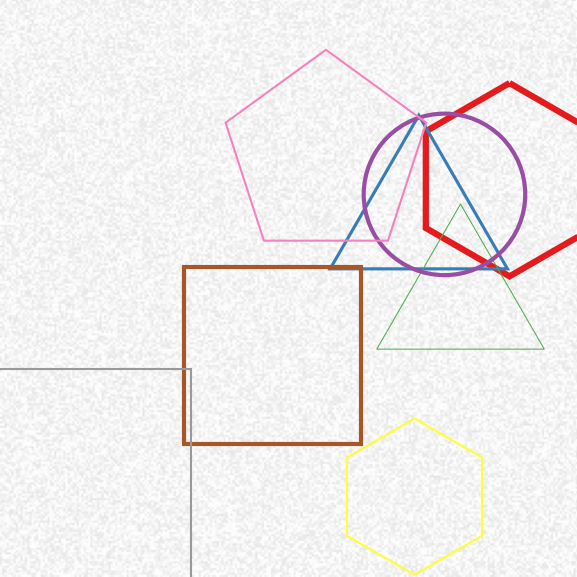[{"shape": "hexagon", "thickness": 3, "radius": 0.84, "center": [0.882, 0.688]}, {"shape": "triangle", "thickness": 1.5, "radius": 0.89, "center": [0.725, 0.622]}, {"shape": "triangle", "thickness": 0.5, "radius": 0.84, "center": [0.797, 0.478]}, {"shape": "circle", "thickness": 2, "radius": 0.7, "center": [0.77, 0.663]}, {"shape": "hexagon", "thickness": 1, "radius": 0.68, "center": [0.718, 0.139]}, {"shape": "square", "thickness": 2, "radius": 0.76, "center": [0.472, 0.384]}, {"shape": "pentagon", "thickness": 1, "radius": 0.91, "center": [0.564, 0.73]}, {"shape": "square", "thickness": 1, "radius": 0.95, "center": [0.141, 0.171]}]